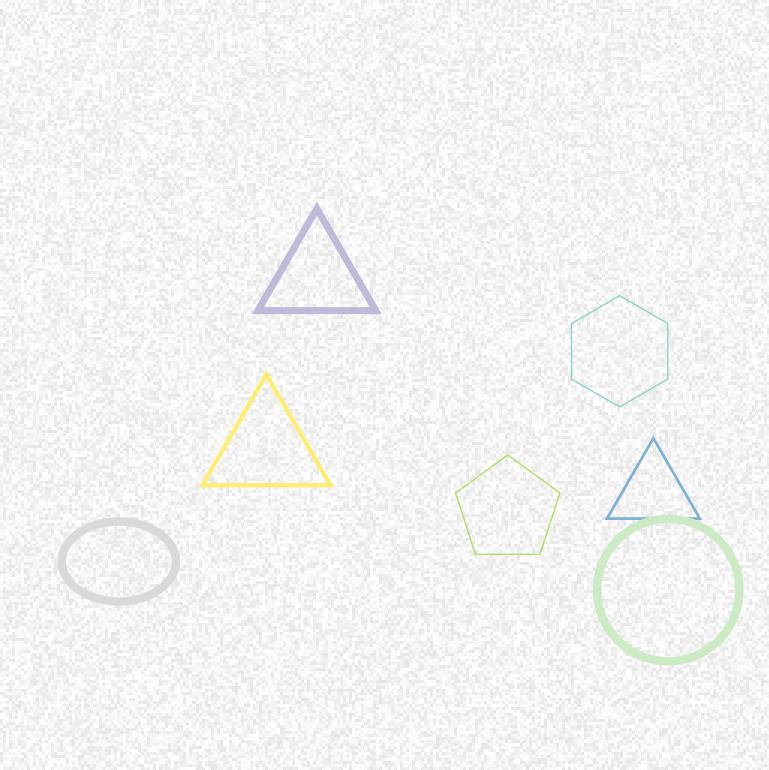[{"shape": "hexagon", "thickness": 0.5, "radius": 0.36, "center": [0.805, 0.544]}, {"shape": "triangle", "thickness": 2.5, "radius": 0.44, "center": [0.411, 0.641]}, {"shape": "triangle", "thickness": 1, "radius": 0.35, "center": [0.849, 0.361]}, {"shape": "pentagon", "thickness": 0.5, "radius": 0.36, "center": [0.659, 0.338]}, {"shape": "oval", "thickness": 3, "radius": 0.37, "center": [0.154, 0.271]}, {"shape": "circle", "thickness": 3, "radius": 0.46, "center": [0.868, 0.234]}, {"shape": "triangle", "thickness": 1.5, "radius": 0.48, "center": [0.346, 0.418]}]